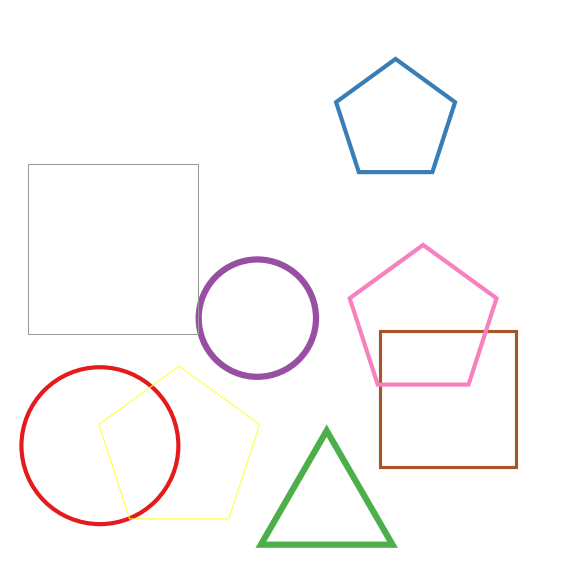[{"shape": "circle", "thickness": 2, "radius": 0.68, "center": [0.173, 0.227]}, {"shape": "pentagon", "thickness": 2, "radius": 0.54, "center": [0.685, 0.789]}, {"shape": "triangle", "thickness": 3, "radius": 0.66, "center": [0.566, 0.122]}, {"shape": "circle", "thickness": 3, "radius": 0.51, "center": [0.446, 0.448]}, {"shape": "pentagon", "thickness": 0.5, "radius": 0.73, "center": [0.31, 0.219]}, {"shape": "square", "thickness": 1.5, "radius": 0.59, "center": [0.775, 0.308]}, {"shape": "pentagon", "thickness": 2, "radius": 0.67, "center": [0.733, 0.441]}, {"shape": "square", "thickness": 0.5, "radius": 0.73, "center": [0.195, 0.568]}]